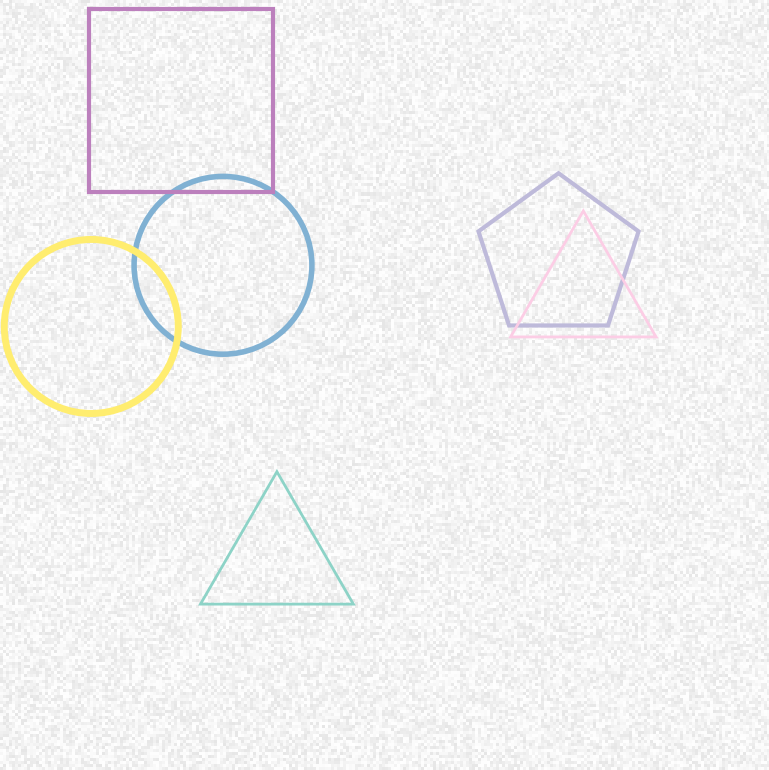[{"shape": "triangle", "thickness": 1, "radius": 0.57, "center": [0.36, 0.273]}, {"shape": "pentagon", "thickness": 1.5, "radius": 0.55, "center": [0.725, 0.666]}, {"shape": "circle", "thickness": 2, "radius": 0.58, "center": [0.29, 0.655]}, {"shape": "triangle", "thickness": 1, "radius": 0.55, "center": [0.758, 0.617]}, {"shape": "square", "thickness": 1.5, "radius": 0.6, "center": [0.235, 0.869]}, {"shape": "circle", "thickness": 2.5, "radius": 0.56, "center": [0.119, 0.576]}]